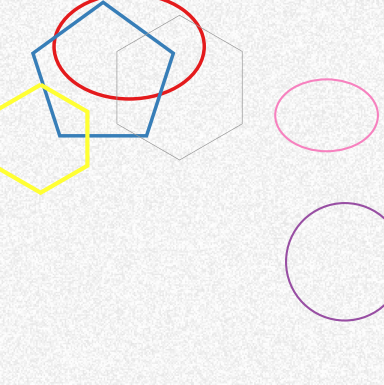[{"shape": "oval", "thickness": 2.5, "radius": 0.98, "center": [0.335, 0.879]}, {"shape": "pentagon", "thickness": 2.5, "radius": 0.96, "center": [0.268, 0.802]}, {"shape": "circle", "thickness": 1.5, "radius": 0.76, "center": [0.896, 0.32]}, {"shape": "hexagon", "thickness": 3, "radius": 0.7, "center": [0.106, 0.64]}, {"shape": "oval", "thickness": 1.5, "radius": 0.67, "center": [0.848, 0.7]}, {"shape": "hexagon", "thickness": 0.5, "radius": 0.94, "center": [0.466, 0.772]}]